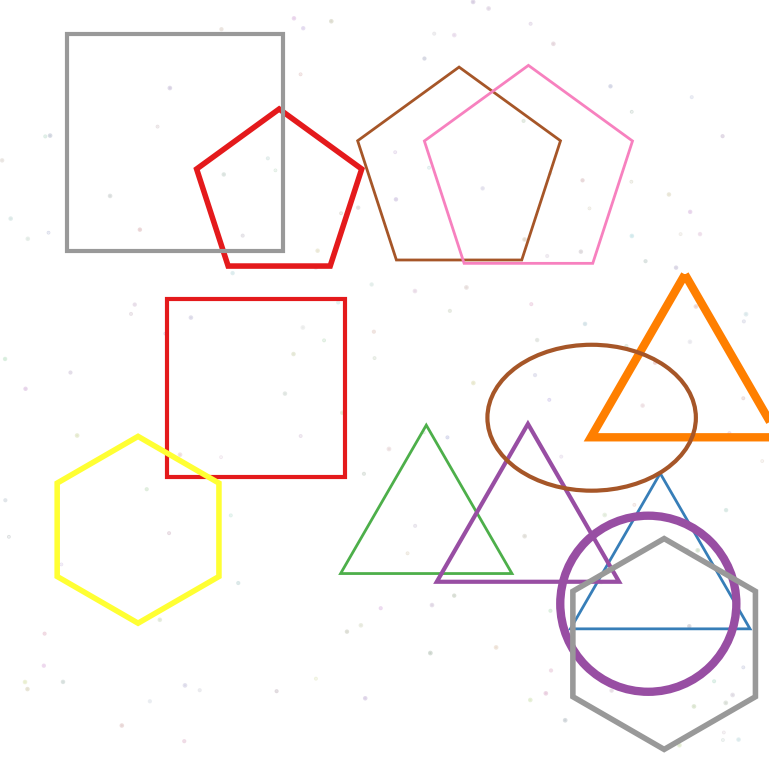[{"shape": "square", "thickness": 1.5, "radius": 0.58, "center": [0.332, 0.496]}, {"shape": "pentagon", "thickness": 2, "radius": 0.56, "center": [0.363, 0.746]}, {"shape": "triangle", "thickness": 1, "radius": 0.67, "center": [0.857, 0.251]}, {"shape": "triangle", "thickness": 1, "radius": 0.64, "center": [0.554, 0.319]}, {"shape": "circle", "thickness": 3, "radius": 0.57, "center": [0.842, 0.216]}, {"shape": "triangle", "thickness": 1.5, "radius": 0.68, "center": [0.686, 0.313]}, {"shape": "triangle", "thickness": 3, "radius": 0.7, "center": [0.89, 0.503]}, {"shape": "hexagon", "thickness": 2, "radius": 0.61, "center": [0.179, 0.312]}, {"shape": "oval", "thickness": 1.5, "radius": 0.68, "center": [0.768, 0.457]}, {"shape": "pentagon", "thickness": 1, "radius": 0.69, "center": [0.596, 0.774]}, {"shape": "pentagon", "thickness": 1, "radius": 0.71, "center": [0.686, 0.773]}, {"shape": "hexagon", "thickness": 2, "radius": 0.68, "center": [0.863, 0.164]}, {"shape": "square", "thickness": 1.5, "radius": 0.7, "center": [0.228, 0.815]}]